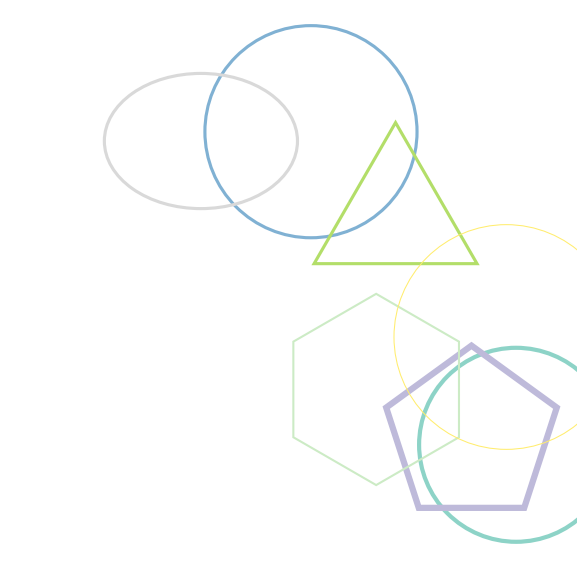[{"shape": "circle", "thickness": 2, "radius": 0.84, "center": [0.894, 0.229]}, {"shape": "pentagon", "thickness": 3, "radius": 0.78, "center": [0.816, 0.245]}, {"shape": "circle", "thickness": 1.5, "radius": 0.92, "center": [0.538, 0.771]}, {"shape": "triangle", "thickness": 1.5, "radius": 0.81, "center": [0.685, 0.624]}, {"shape": "oval", "thickness": 1.5, "radius": 0.84, "center": [0.348, 0.755]}, {"shape": "hexagon", "thickness": 1, "radius": 0.83, "center": [0.651, 0.325]}, {"shape": "circle", "thickness": 0.5, "radius": 0.97, "center": [0.877, 0.416]}]